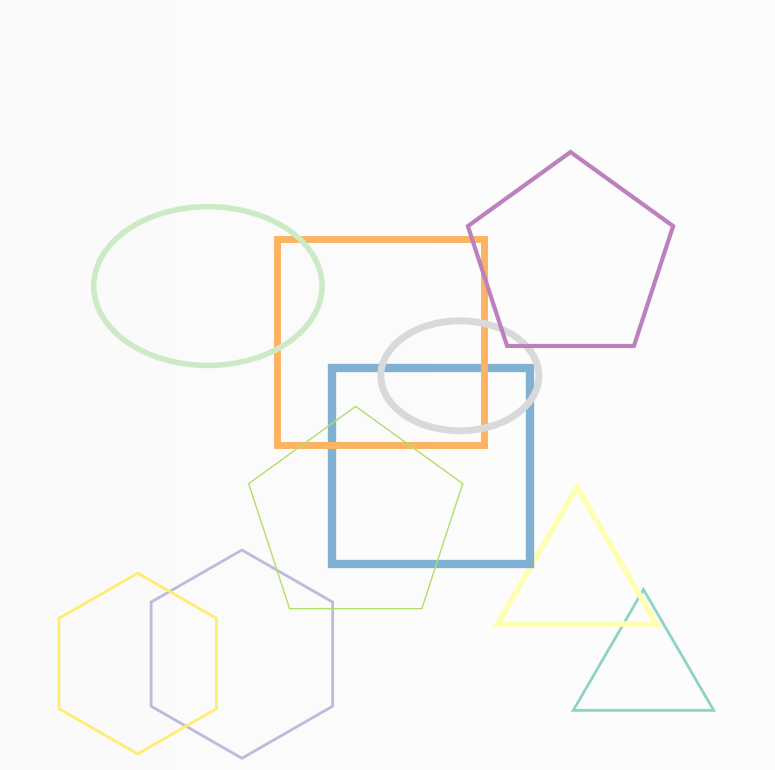[{"shape": "triangle", "thickness": 1, "radius": 0.52, "center": [0.83, 0.13]}, {"shape": "triangle", "thickness": 2, "radius": 0.59, "center": [0.744, 0.249]}, {"shape": "hexagon", "thickness": 1, "radius": 0.68, "center": [0.312, 0.15]}, {"shape": "square", "thickness": 3, "radius": 0.64, "center": [0.556, 0.395]}, {"shape": "square", "thickness": 2.5, "radius": 0.67, "center": [0.491, 0.556]}, {"shape": "pentagon", "thickness": 0.5, "radius": 0.73, "center": [0.459, 0.327]}, {"shape": "oval", "thickness": 2.5, "radius": 0.51, "center": [0.593, 0.512]}, {"shape": "pentagon", "thickness": 1.5, "radius": 0.7, "center": [0.736, 0.663]}, {"shape": "oval", "thickness": 2, "radius": 0.74, "center": [0.268, 0.629]}, {"shape": "hexagon", "thickness": 1, "radius": 0.59, "center": [0.178, 0.138]}]